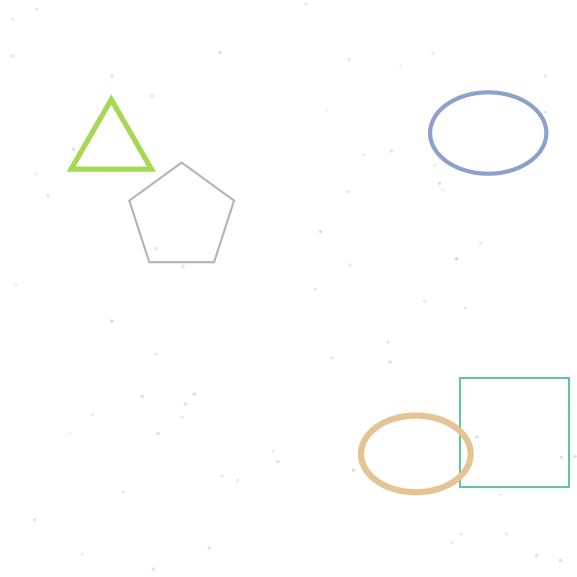[{"shape": "square", "thickness": 1, "radius": 0.47, "center": [0.891, 0.25]}, {"shape": "oval", "thickness": 2, "radius": 0.5, "center": [0.845, 0.769]}, {"shape": "triangle", "thickness": 2.5, "radius": 0.4, "center": [0.193, 0.746]}, {"shape": "oval", "thickness": 3, "radius": 0.47, "center": [0.72, 0.213]}, {"shape": "pentagon", "thickness": 1, "radius": 0.48, "center": [0.315, 0.622]}]